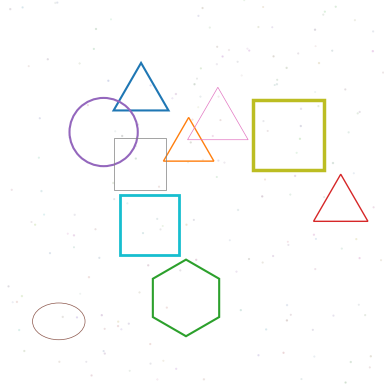[{"shape": "triangle", "thickness": 1.5, "radius": 0.41, "center": [0.366, 0.754]}, {"shape": "triangle", "thickness": 1, "radius": 0.38, "center": [0.49, 0.619]}, {"shape": "hexagon", "thickness": 1.5, "radius": 0.5, "center": [0.483, 0.226]}, {"shape": "triangle", "thickness": 1, "radius": 0.41, "center": [0.885, 0.466]}, {"shape": "circle", "thickness": 1.5, "radius": 0.44, "center": [0.269, 0.657]}, {"shape": "oval", "thickness": 0.5, "radius": 0.34, "center": [0.153, 0.165]}, {"shape": "triangle", "thickness": 0.5, "radius": 0.45, "center": [0.566, 0.683]}, {"shape": "square", "thickness": 0.5, "radius": 0.34, "center": [0.363, 0.574]}, {"shape": "square", "thickness": 2.5, "radius": 0.46, "center": [0.749, 0.648]}, {"shape": "square", "thickness": 2, "radius": 0.39, "center": [0.388, 0.416]}]